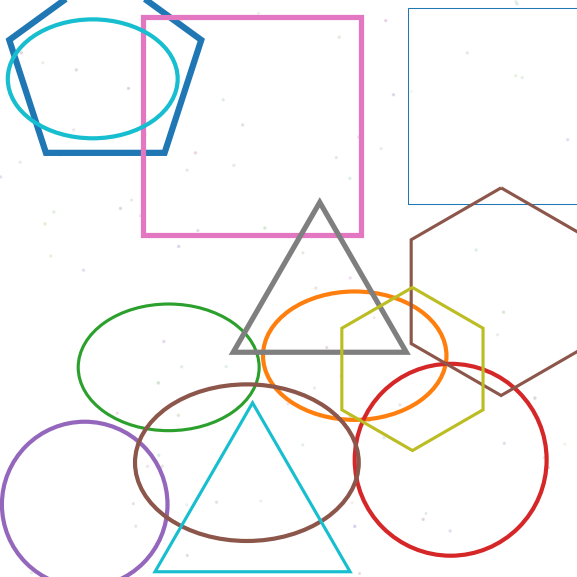[{"shape": "pentagon", "thickness": 3, "radius": 0.87, "center": [0.182, 0.876]}, {"shape": "square", "thickness": 0.5, "radius": 0.85, "center": [0.876, 0.815]}, {"shape": "oval", "thickness": 2, "radius": 0.79, "center": [0.614, 0.383]}, {"shape": "oval", "thickness": 1.5, "radius": 0.78, "center": [0.292, 0.363]}, {"shape": "circle", "thickness": 2, "radius": 0.83, "center": [0.78, 0.203]}, {"shape": "circle", "thickness": 2, "radius": 0.72, "center": [0.147, 0.126]}, {"shape": "oval", "thickness": 2, "radius": 0.97, "center": [0.427, 0.198]}, {"shape": "hexagon", "thickness": 1.5, "radius": 0.9, "center": [0.868, 0.494]}, {"shape": "square", "thickness": 2.5, "radius": 0.94, "center": [0.436, 0.781]}, {"shape": "triangle", "thickness": 2.5, "radius": 0.87, "center": [0.554, 0.476]}, {"shape": "hexagon", "thickness": 1.5, "radius": 0.71, "center": [0.714, 0.36]}, {"shape": "triangle", "thickness": 1.5, "radius": 0.98, "center": [0.437, 0.107]}, {"shape": "oval", "thickness": 2, "radius": 0.74, "center": [0.161, 0.863]}]